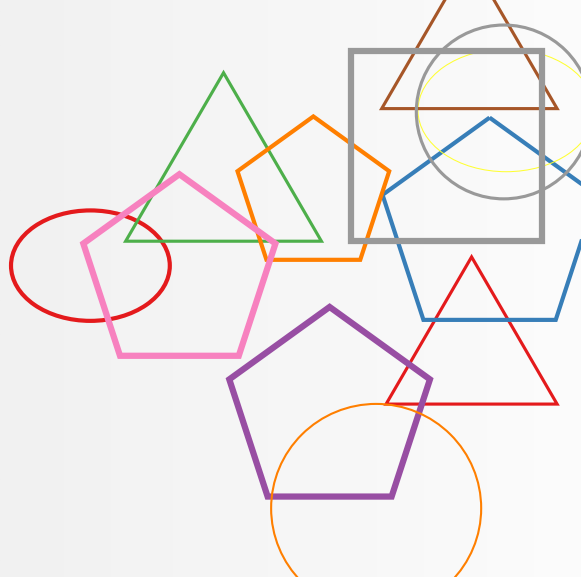[{"shape": "oval", "thickness": 2, "radius": 0.68, "center": [0.156, 0.539]}, {"shape": "triangle", "thickness": 1.5, "radius": 0.85, "center": [0.811, 0.384]}, {"shape": "pentagon", "thickness": 2, "radius": 0.97, "center": [0.842, 0.602]}, {"shape": "triangle", "thickness": 1.5, "radius": 0.97, "center": [0.385, 0.679]}, {"shape": "pentagon", "thickness": 3, "radius": 0.91, "center": [0.567, 0.286]}, {"shape": "circle", "thickness": 1, "radius": 0.9, "center": [0.647, 0.119]}, {"shape": "pentagon", "thickness": 2, "radius": 0.69, "center": [0.539, 0.66]}, {"shape": "oval", "thickness": 0.5, "radius": 0.76, "center": [0.871, 0.808]}, {"shape": "triangle", "thickness": 1.5, "radius": 0.87, "center": [0.808, 0.898]}, {"shape": "pentagon", "thickness": 3, "radius": 0.87, "center": [0.309, 0.524]}, {"shape": "circle", "thickness": 1.5, "radius": 0.75, "center": [0.867, 0.805]}, {"shape": "square", "thickness": 3, "radius": 0.82, "center": [0.768, 0.746]}]